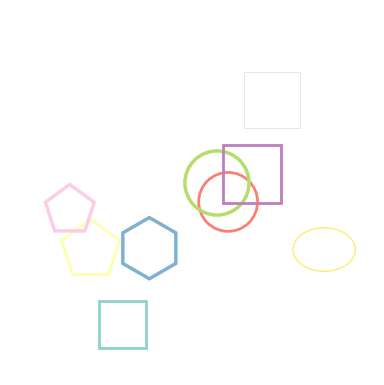[{"shape": "square", "thickness": 2, "radius": 0.3, "center": [0.319, 0.158]}, {"shape": "pentagon", "thickness": 2, "radius": 0.4, "center": [0.235, 0.351]}, {"shape": "circle", "thickness": 2, "radius": 0.38, "center": [0.593, 0.476]}, {"shape": "hexagon", "thickness": 2.5, "radius": 0.4, "center": [0.388, 0.355]}, {"shape": "circle", "thickness": 2.5, "radius": 0.42, "center": [0.564, 0.525]}, {"shape": "pentagon", "thickness": 2.5, "radius": 0.33, "center": [0.181, 0.454]}, {"shape": "square", "thickness": 2, "radius": 0.38, "center": [0.655, 0.548]}, {"shape": "square", "thickness": 0.5, "radius": 0.37, "center": [0.706, 0.741]}, {"shape": "oval", "thickness": 1, "radius": 0.4, "center": [0.842, 0.352]}]